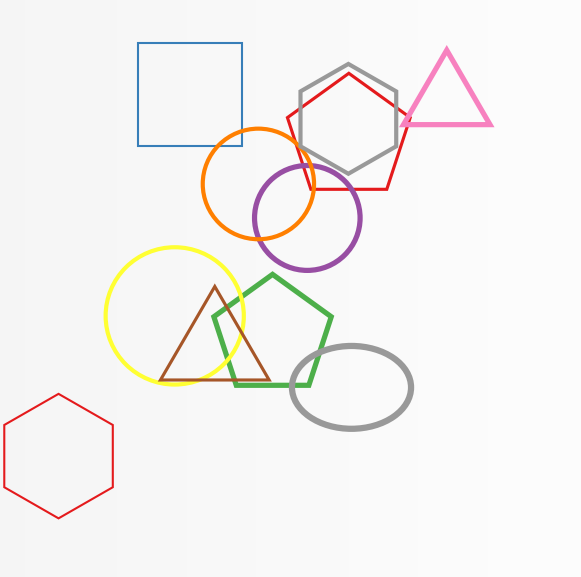[{"shape": "pentagon", "thickness": 1.5, "radius": 0.56, "center": [0.6, 0.761]}, {"shape": "hexagon", "thickness": 1, "radius": 0.54, "center": [0.101, 0.209]}, {"shape": "square", "thickness": 1, "radius": 0.45, "center": [0.326, 0.835]}, {"shape": "pentagon", "thickness": 2.5, "radius": 0.53, "center": [0.469, 0.418]}, {"shape": "circle", "thickness": 2.5, "radius": 0.45, "center": [0.529, 0.622]}, {"shape": "circle", "thickness": 2, "radius": 0.48, "center": [0.445, 0.681]}, {"shape": "circle", "thickness": 2, "radius": 0.59, "center": [0.301, 0.452]}, {"shape": "triangle", "thickness": 1.5, "radius": 0.54, "center": [0.37, 0.395]}, {"shape": "triangle", "thickness": 2.5, "radius": 0.43, "center": [0.769, 0.826]}, {"shape": "hexagon", "thickness": 2, "radius": 0.48, "center": [0.599, 0.793]}, {"shape": "oval", "thickness": 3, "radius": 0.51, "center": [0.605, 0.328]}]